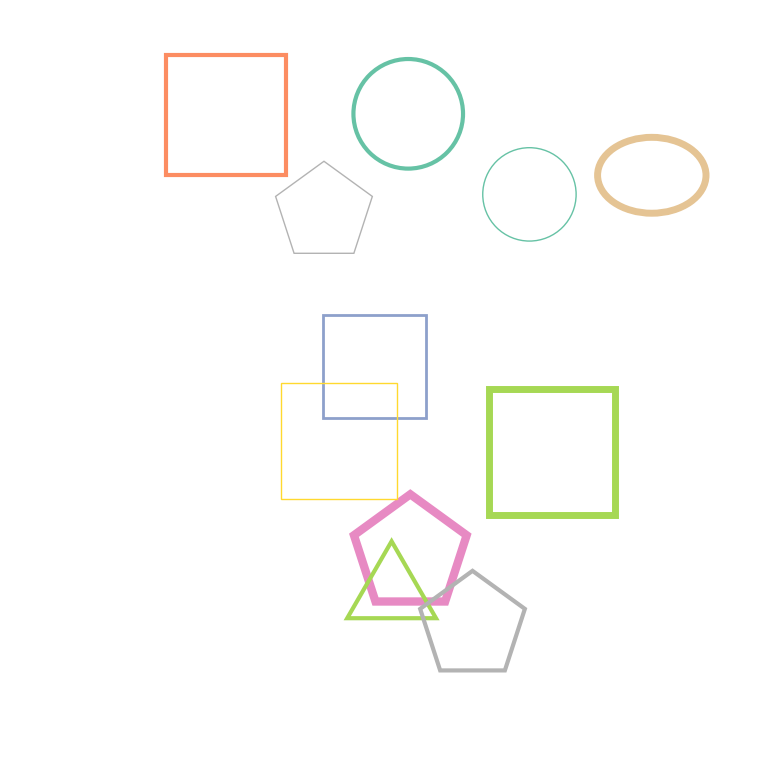[{"shape": "circle", "thickness": 1.5, "radius": 0.36, "center": [0.53, 0.852]}, {"shape": "circle", "thickness": 0.5, "radius": 0.3, "center": [0.688, 0.748]}, {"shape": "square", "thickness": 1.5, "radius": 0.39, "center": [0.294, 0.85]}, {"shape": "square", "thickness": 1, "radius": 0.33, "center": [0.486, 0.524]}, {"shape": "pentagon", "thickness": 3, "radius": 0.38, "center": [0.533, 0.281]}, {"shape": "triangle", "thickness": 1.5, "radius": 0.33, "center": [0.509, 0.23]}, {"shape": "square", "thickness": 2.5, "radius": 0.41, "center": [0.717, 0.413]}, {"shape": "square", "thickness": 0.5, "radius": 0.38, "center": [0.441, 0.428]}, {"shape": "oval", "thickness": 2.5, "radius": 0.35, "center": [0.846, 0.772]}, {"shape": "pentagon", "thickness": 0.5, "radius": 0.33, "center": [0.421, 0.724]}, {"shape": "pentagon", "thickness": 1.5, "radius": 0.36, "center": [0.614, 0.187]}]